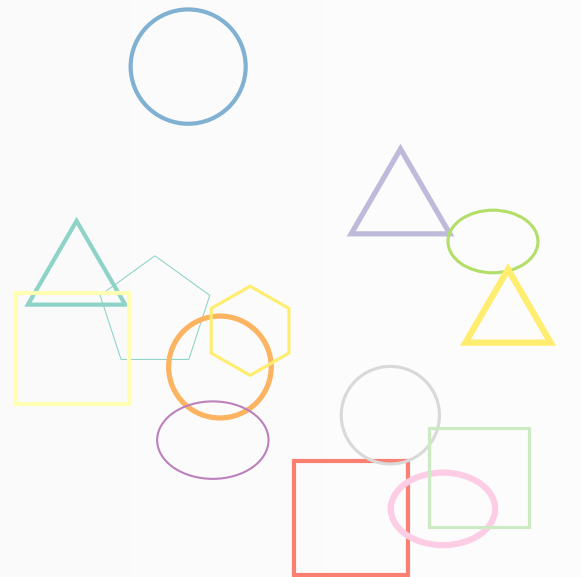[{"shape": "triangle", "thickness": 2, "radius": 0.48, "center": [0.132, 0.52]}, {"shape": "pentagon", "thickness": 0.5, "radius": 0.5, "center": [0.267, 0.457]}, {"shape": "square", "thickness": 2, "radius": 0.48, "center": [0.124, 0.396]}, {"shape": "triangle", "thickness": 2.5, "radius": 0.49, "center": [0.689, 0.643]}, {"shape": "square", "thickness": 2, "radius": 0.49, "center": [0.604, 0.102]}, {"shape": "circle", "thickness": 2, "radius": 0.49, "center": [0.324, 0.884]}, {"shape": "circle", "thickness": 2.5, "radius": 0.44, "center": [0.378, 0.364]}, {"shape": "oval", "thickness": 1.5, "radius": 0.39, "center": [0.848, 0.581]}, {"shape": "oval", "thickness": 3, "radius": 0.45, "center": [0.762, 0.118]}, {"shape": "circle", "thickness": 1.5, "radius": 0.42, "center": [0.672, 0.28]}, {"shape": "oval", "thickness": 1, "radius": 0.48, "center": [0.366, 0.237]}, {"shape": "square", "thickness": 1.5, "radius": 0.43, "center": [0.825, 0.172]}, {"shape": "triangle", "thickness": 3, "radius": 0.42, "center": [0.874, 0.448]}, {"shape": "hexagon", "thickness": 1.5, "radius": 0.39, "center": [0.43, 0.426]}]